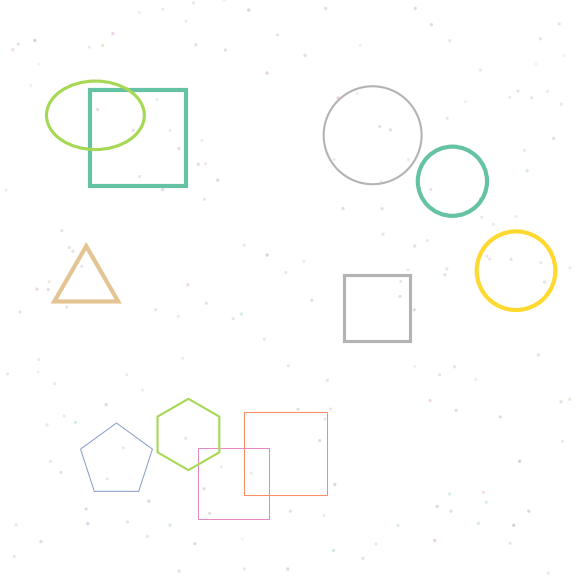[{"shape": "circle", "thickness": 2, "radius": 0.3, "center": [0.783, 0.685]}, {"shape": "square", "thickness": 2, "radius": 0.41, "center": [0.24, 0.76]}, {"shape": "square", "thickness": 0.5, "radius": 0.36, "center": [0.494, 0.214]}, {"shape": "pentagon", "thickness": 0.5, "radius": 0.33, "center": [0.202, 0.201]}, {"shape": "square", "thickness": 0.5, "radius": 0.31, "center": [0.405, 0.162]}, {"shape": "hexagon", "thickness": 1, "radius": 0.31, "center": [0.326, 0.247]}, {"shape": "oval", "thickness": 1.5, "radius": 0.42, "center": [0.165, 0.799]}, {"shape": "circle", "thickness": 2, "radius": 0.34, "center": [0.894, 0.53]}, {"shape": "triangle", "thickness": 2, "radius": 0.32, "center": [0.149, 0.509]}, {"shape": "circle", "thickness": 1, "radius": 0.42, "center": [0.645, 0.765]}, {"shape": "square", "thickness": 1.5, "radius": 0.29, "center": [0.652, 0.466]}]